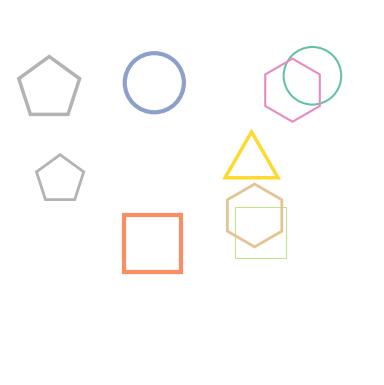[{"shape": "circle", "thickness": 1.5, "radius": 0.37, "center": [0.812, 0.803]}, {"shape": "square", "thickness": 3, "radius": 0.37, "center": [0.396, 0.368]}, {"shape": "circle", "thickness": 3, "radius": 0.38, "center": [0.401, 0.785]}, {"shape": "hexagon", "thickness": 1.5, "radius": 0.41, "center": [0.76, 0.766]}, {"shape": "square", "thickness": 0.5, "radius": 0.33, "center": [0.677, 0.396]}, {"shape": "triangle", "thickness": 2.5, "radius": 0.4, "center": [0.653, 0.578]}, {"shape": "hexagon", "thickness": 2, "radius": 0.41, "center": [0.661, 0.44]}, {"shape": "pentagon", "thickness": 2, "radius": 0.32, "center": [0.156, 0.534]}, {"shape": "pentagon", "thickness": 2.5, "radius": 0.42, "center": [0.128, 0.77]}]